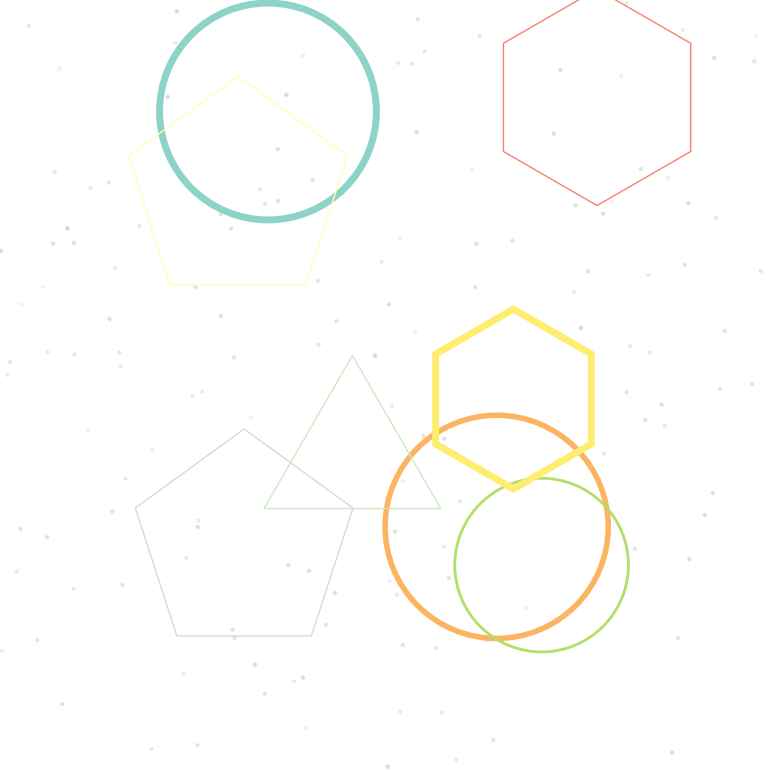[{"shape": "circle", "thickness": 2.5, "radius": 0.7, "center": [0.348, 0.855]}, {"shape": "pentagon", "thickness": 0.5, "radius": 0.75, "center": [0.309, 0.751]}, {"shape": "hexagon", "thickness": 0.5, "radius": 0.7, "center": [0.775, 0.874]}, {"shape": "circle", "thickness": 2, "radius": 0.72, "center": [0.645, 0.316]}, {"shape": "circle", "thickness": 1, "radius": 0.56, "center": [0.703, 0.266]}, {"shape": "pentagon", "thickness": 0.5, "radius": 0.74, "center": [0.317, 0.294]}, {"shape": "triangle", "thickness": 0.5, "radius": 0.66, "center": [0.458, 0.406]}, {"shape": "hexagon", "thickness": 2.5, "radius": 0.58, "center": [0.667, 0.482]}]